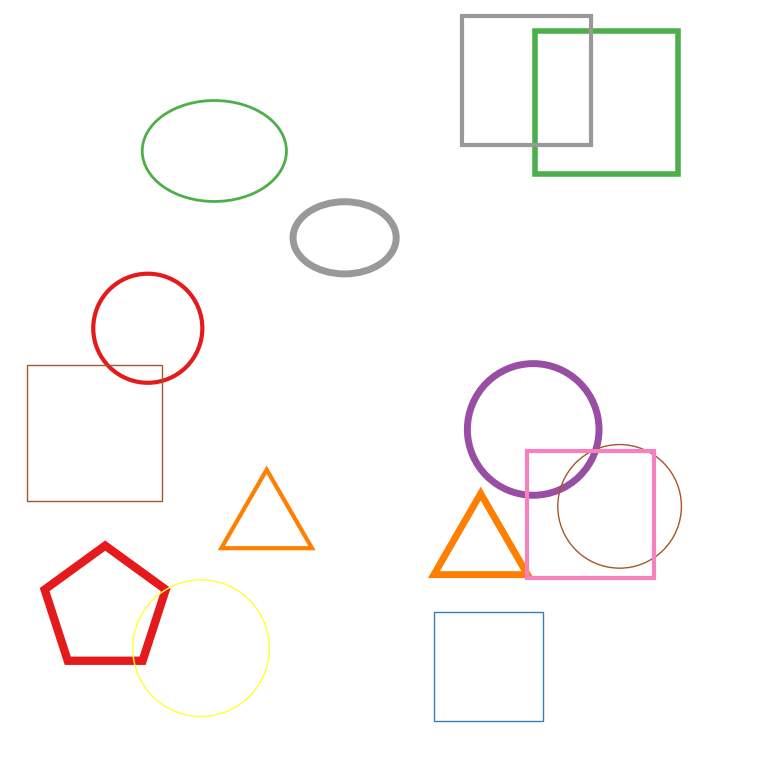[{"shape": "circle", "thickness": 1.5, "radius": 0.35, "center": [0.192, 0.574]}, {"shape": "pentagon", "thickness": 3, "radius": 0.41, "center": [0.137, 0.209]}, {"shape": "square", "thickness": 0.5, "radius": 0.35, "center": [0.634, 0.135]}, {"shape": "oval", "thickness": 1, "radius": 0.47, "center": [0.278, 0.804]}, {"shape": "square", "thickness": 2, "radius": 0.46, "center": [0.787, 0.867]}, {"shape": "circle", "thickness": 2.5, "radius": 0.43, "center": [0.692, 0.442]}, {"shape": "triangle", "thickness": 2.5, "radius": 0.35, "center": [0.624, 0.289]}, {"shape": "triangle", "thickness": 1.5, "radius": 0.34, "center": [0.346, 0.322]}, {"shape": "circle", "thickness": 0.5, "radius": 0.44, "center": [0.261, 0.158]}, {"shape": "square", "thickness": 0.5, "radius": 0.44, "center": [0.123, 0.438]}, {"shape": "circle", "thickness": 0.5, "radius": 0.4, "center": [0.805, 0.342]}, {"shape": "square", "thickness": 1.5, "radius": 0.41, "center": [0.767, 0.332]}, {"shape": "oval", "thickness": 2.5, "radius": 0.33, "center": [0.448, 0.691]}, {"shape": "square", "thickness": 1.5, "radius": 0.42, "center": [0.684, 0.895]}]